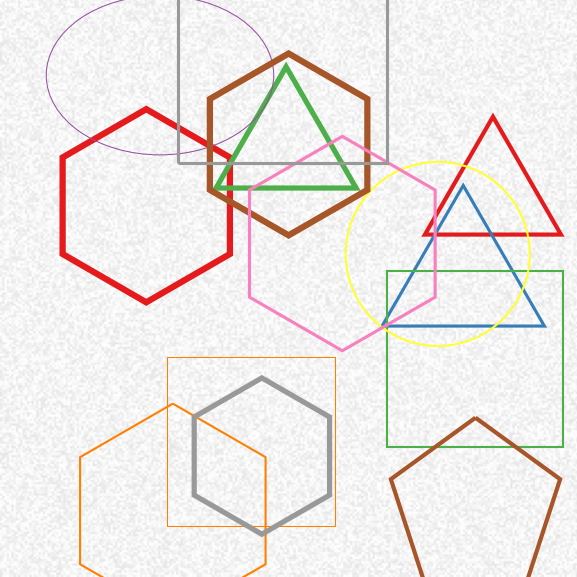[{"shape": "triangle", "thickness": 2, "radius": 0.68, "center": [0.854, 0.661]}, {"shape": "hexagon", "thickness": 3, "radius": 0.84, "center": [0.253, 0.643]}, {"shape": "triangle", "thickness": 1.5, "radius": 0.81, "center": [0.802, 0.516]}, {"shape": "square", "thickness": 1, "radius": 0.76, "center": [0.822, 0.377]}, {"shape": "triangle", "thickness": 2.5, "radius": 0.7, "center": [0.495, 0.744]}, {"shape": "oval", "thickness": 0.5, "radius": 0.98, "center": [0.277, 0.869]}, {"shape": "square", "thickness": 0.5, "radius": 0.73, "center": [0.435, 0.234]}, {"shape": "hexagon", "thickness": 1, "radius": 0.93, "center": [0.299, 0.115]}, {"shape": "circle", "thickness": 1, "radius": 0.8, "center": [0.758, 0.559]}, {"shape": "pentagon", "thickness": 2, "radius": 0.77, "center": [0.823, 0.122]}, {"shape": "hexagon", "thickness": 3, "radius": 0.79, "center": [0.5, 0.749]}, {"shape": "hexagon", "thickness": 1.5, "radius": 0.93, "center": [0.593, 0.577]}, {"shape": "hexagon", "thickness": 2.5, "radius": 0.68, "center": [0.453, 0.209]}, {"shape": "square", "thickness": 1.5, "radius": 0.9, "center": [0.489, 0.898]}]